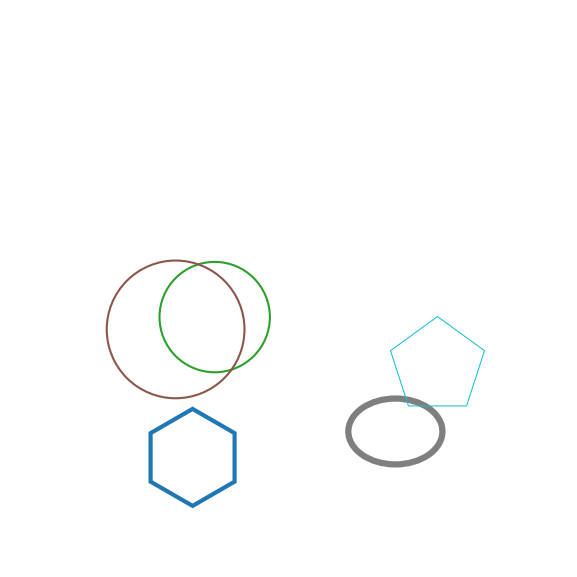[{"shape": "hexagon", "thickness": 2, "radius": 0.42, "center": [0.333, 0.207]}, {"shape": "circle", "thickness": 1, "radius": 0.48, "center": [0.372, 0.45]}, {"shape": "circle", "thickness": 1, "radius": 0.6, "center": [0.304, 0.429]}, {"shape": "oval", "thickness": 3, "radius": 0.41, "center": [0.685, 0.252]}, {"shape": "pentagon", "thickness": 0.5, "radius": 0.43, "center": [0.758, 0.365]}]